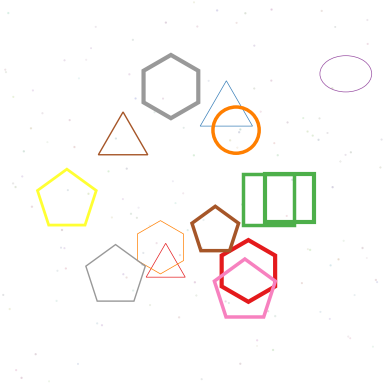[{"shape": "triangle", "thickness": 0.5, "radius": 0.29, "center": [0.43, 0.309]}, {"shape": "hexagon", "thickness": 3, "radius": 0.4, "center": [0.645, 0.296]}, {"shape": "triangle", "thickness": 0.5, "radius": 0.39, "center": [0.588, 0.712]}, {"shape": "square", "thickness": 2.5, "radius": 0.33, "center": [0.697, 0.482]}, {"shape": "square", "thickness": 3, "radius": 0.31, "center": [0.752, 0.485]}, {"shape": "oval", "thickness": 0.5, "radius": 0.34, "center": [0.898, 0.808]}, {"shape": "hexagon", "thickness": 0.5, "radius": 0.35, "center": [0.417, 0.358]}, {"shape": "circle", "thickness": 2.5, "radius": 0.3, "center": [0.613, 0.662]}, {"shape": "pentagon", "thickness": 2, "radius": 0.4, "center": [0.174, 0.48]}, {"shape": "triangle", "thickness": 1, "radius": 0.37, "center": [0.32, 0.635]}, {"shape": "pentagon", "thickness": 2.5, "radius": 0.32, "center": [0.559, 0.4]}, {"shape": "pentagon", "thickness": 2.5, "radius": 0.42, "center": [0.636, 0.244]}, {"shape": "pentagon", "thickness": 1, "radius": 0.41, "center": [0.3, 0.284]}, {"shape": "hexagon", "thickness": 3, "radius": 0.41, "center": [0.444, 0.775]}]